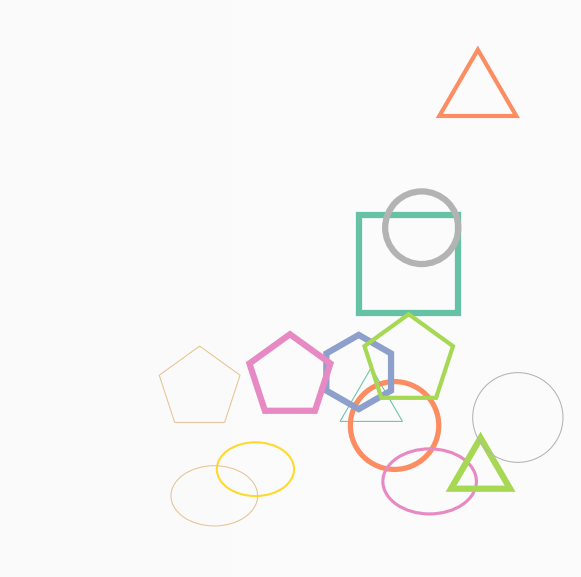[{"shape": "triangle", "thickness": 0.5, "radius": 0.31, "center": [0.639, 0.3]}, {"shape": "square", "thickness": 3, "radius": 0.43, "center": [0.703, 0.542]}, {"shape": "circle", "thickness": 2.5, "radius": 0.38, "center": [0.679, 0.262]}, {"shape": "triangle", "thickness": 2, "radius": 0.38, "center": [0.822, 0.837]}, {"shape": "hexagon", "thickness": 3, "radius": 0.32, "center": [0.617, 0.355]}, {"shape": "oval", "thickness": 1.5, "radius": 0.4, "center": [0.739, 0.166]}, {"shape": "pentagon", "thickness": 3, "radius": 0.37, "center": [0.499, 0.347]}, {"shape": "triangle", "thickness": 3, "radius": 0.29, "center": [0.827, 0.182]}, {"shape": "pentagon", "thickness": 2, "radius": 0.4, "center": [0.703, 0.375]}, {"shape": "oval", "thickness": 1, "radius": 0.33, "center": [0.439, 0.187]}, {"shape": "oval", "thickness": 0.5, "radius": 0.37, "center": [0.369, 0.141]}, {"shape": "pentagon", "thickness": 0.5, "radius": 0.37, "center": [0.343, 0.327]}, {"shape": "circle", "thickness": 0.5, "radius": 0.39, "center": [0.891, 0.276]}, {"shape": "circle", "thickness": 3, "radius": 0.31, "center": [0.726, 0.605]}]